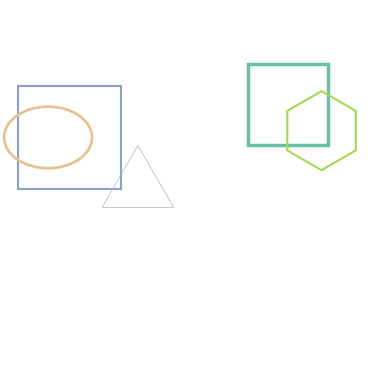[{"shape": "square", "thickness": 2.5, "radius": 0.52, "center": [0.748, 0.728]}, {"shape": "square", "thickness": 1.5, "radius": 0.67, "center": [0.181, 0.642]}, {"shape": "hexagon", "thickness": 1.5, "radius": 0.51, "center": [0.835, 0.661]}, {"shape": "oval", "thickness": 2, "radius": 0.57, "center": [0.125, 0.643]}, {"shape": "triangle", "thickness": 0.5, "radius": 0.54, "center": [0.358, 0.515]}]